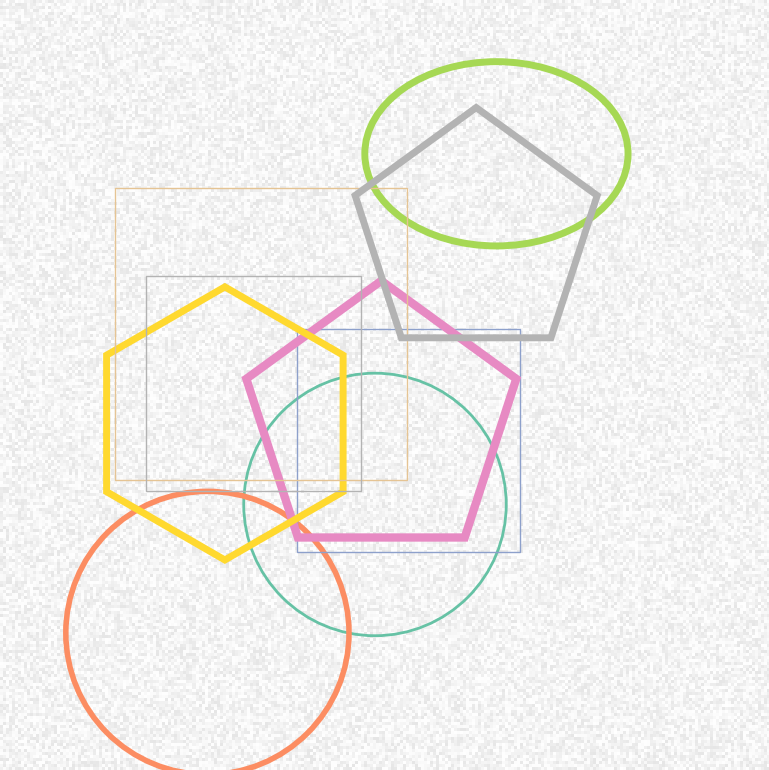[{"shape": "circle", "thickness": 1, "radius": 0.85, "center": [0.487, 0.345]}, {"shape": "circle", "thickness": 2, "radius": 0.92, "center": [0.269, 0.178]}, {"shape": "square", "thickness": 0.5, "radius": 0.72, "center": [0.531, 0.428]}, {"shape": "pentagon", "thickness": 3, "radius": 0.92, "center": [0.495, 0.451]}, {"shape": "oval", "thickness": 2.5, "radius": 0.85, "center": [0.645, 0.8]}, {"shape": "hexagon", "thickness": 2.5, "radius": 0.89, "center": [0.292, 0.45]}, {"shape": "square", "thickness": 0.5, "radius": 0.95, "center": [0.339, 0.566]}, {"shape": "pentagon", "thickness": 2.5, "radius": 0.83, "center": [0.618, 0.695]}, {"shape": "square", "thickness": 0.5, "radius": 0.7, "center": [0.329, 0.502]}]